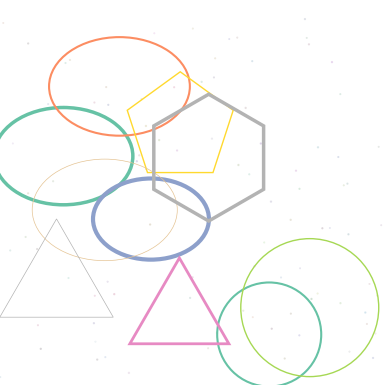[{"shape": "circle", "thickness": 1.5, "radius": 0.68, "center": [0.699, 0.131]}, {"shape": "oval", "thickness": 2.5, "radius": 0.9, "center": [0.165, 0.594]}, {"shape": "oval", "thickness": 1.5, "radius": 0.91, "center": [0.31, 0.776]}, {"shape": "oval", "thickness": 3, "radius": 0.75, "center": [0.392, 0.431]}, {"shape": "triangle", "thickness": 2, "radius": 0.74, "center": [0.466, 0.181]}, {"shape": "circle", "thickness": 1, "radius": 0.9, "center": [0.805, 0.201]}, {"shape": "pentagon", "thickness": 1, "radius": 0.72, "center": [0.468, 0.669]}, {"shape": "oval", "thickness": 0.5, "radius": 0.94, "center": [0.272, 0.455]}, {"shape": "hexagon", "thickness": 2.5, "radius": 0.82, "center": [0.542, 0.591]}, {"shape": "triangle", "thickness": 0.5, "radius": 0.85, "center": [0.147, 0.261]}]